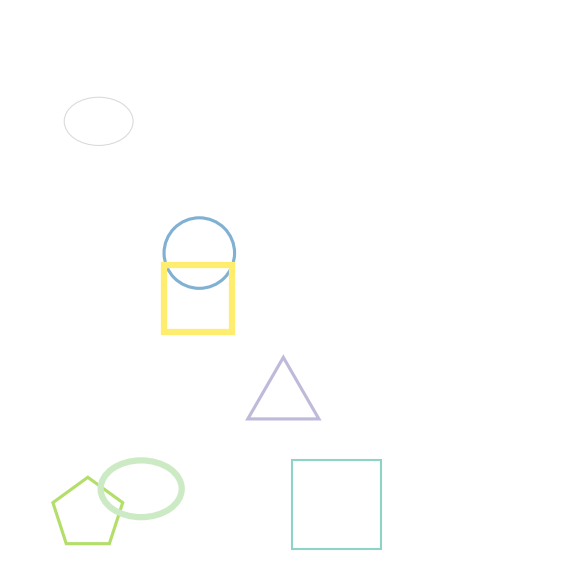[{"shape": "square", "thickness": 1, "radius": 0.38, "center": [0.583, 0.126]}, {"shape": "triangle", "thickness": 1.5, "radius": 0.36, "center": [0.491, 0.309]}, {"shape": "circle", "thickness": 1.5, "radius": 0.31, "center": [0.345, 0.561]}, {"shape": "pentagon", "thickness": 1.5, "radius": 0.32, "center": [0.152, 0.109]}, {"shape": "oval", "thickness": 0.5, "radius": 0.3, "center": [0.171, 0.789]}, {"shape": "oval", "thickness": 3, "radius": 0.35, "center": [0.244, 0.153]}, {"shape": "square", "thickness": 3, "radius": 0.29, "center": [0.343, 0.482]}]